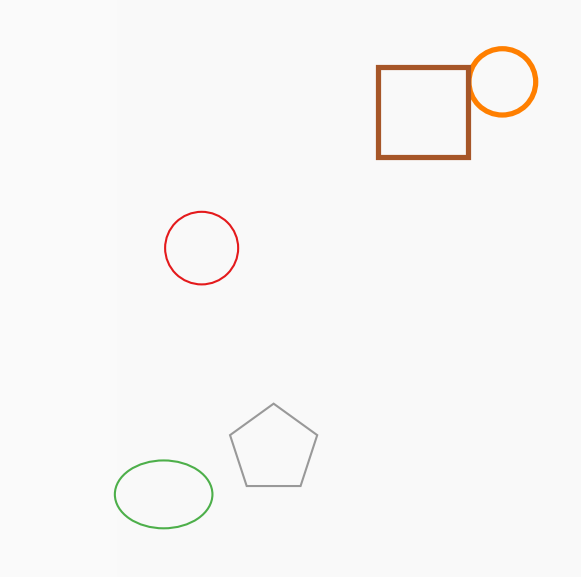[{"shape": "circle", "thickness": 1, "radius": 0.31, "center": [0.347, 0.57]}, {"shape": "oval", "thickness": 1, "radius": 0.42, "center": [0.282, 0.143]}, {"shape": "circle", "thickness": 2.5, "radius": 0.29, "center": [0.864, 0.857]}, {"shape": "square", "thickness": 2.5, "radius": 0.39, "center": [0.728, 0.805]}, {"shape": "pentagon", "thickness": 1, "radius": 0.39, "center": [0.471, 0.221]}]